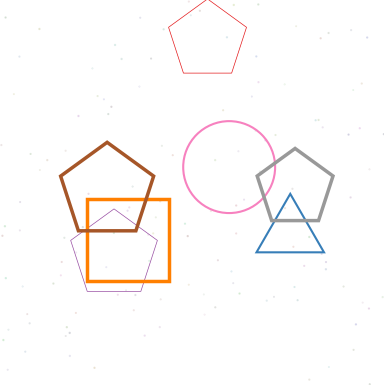[{"shape": "pentagon", "thickness": 0.5, "radius": 0.53, "center": [0.539, 0.896]}, {"shape": "triangle", "thickness": 1.5, "radius": 0.51, "center": [0.754, 0.395]}, {"shape": "pentagon", "thickness": 0.5, "radius": 0.59, "center": [0.296, 0.339]}, {"shape": "square", "thickness": 2.5, "radius": 0.53, "center": [0.333, 0.377]}, {"shape": "pentagon", "thickness": 2.5, "radius": 0.64, "center": [0.278, 0.503]}, {"shape": "circle", "thickness": 1.5, "radius": 0.6, "center": [0.595, 0.566]}, {"shape": "pentagon", "thickness": 2.5, "radius": 0.52, "center": [0.766, 0.511]}]